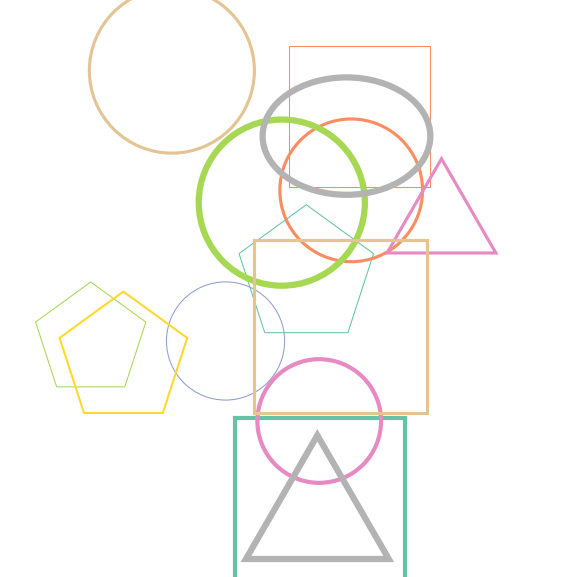[{"shape": "square", "thickness": 2, "radius": 0.73, "center": [0.554, 0.129]}, {"shape": "pentagon", "thickness": 0.5, "radius": 0.61, "center": [0.53, 0.522]}, {"shape": "square", "thickness": 0.5, "radius": 0.61, "center": [0.623, 0.798]}, {"shape": "circle", "thickness": 1.5, "radius": 0.62, "center": [0.608, 0.67]}, {"shape": "circle", "thickness": 0.5, "radius": 0.51, "center": [0.391, 0.409]}, {"shape": "circle", "thickness": 2, "radius": 0.54, "center": [0.553, 0.27]}, {"shape": "triangle", "thickness": 1.5, "radius": 0.54, "center": [0.764, 0.615]}, {"shape": "pentagon", "thickness": 0.5, "radius": 0.5, "center": [0.157, 0.41]}, {"shape": "circle", "thickness": 3, "radius": 0.72, "center": [0.488, 0.648]}, {"shape": "pentagon", "thickness": 1, "radius": 0.58, "center": [0.214, 0.378]}, {"shape": "square", "thickness": 1.5, "radius": 0.75, "center": [0.589, 0.434]}, {"shape": "circle", "thickness": 1.5, "radius": 0.71, "center": [0.298, 0.877]}, {"shape": "oval", "thickness": 3, "radius": 0.73, "center": [0.6, 0.763]}, {"shape": "triangle", "thickness": 3, "radius": 0.71, "center": [0.55, 0.103]}]